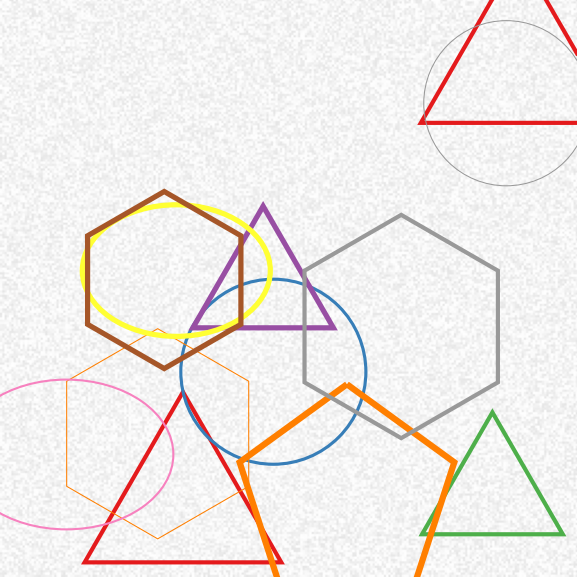[{"shape": "triangle", "thickness": 2, "radius": 0.98, "center": [0.899, 0.884]}, {"shape": "triangle", "thickness": 2, "radius": 0.98, "center": [0.317, 0.124]}, {"shape": "circle", "thickness": 1.5, "radius": 0.8, "center": [0.473, 0.355]}, {"shape": "triangle", "thickness": 2, "radius": 0.7, "center": [0.853, 0.144]}, {"shape": "triangle", "thickness": 2.5, "radius": 0.7, "center": [0.456, 0.502]}, {"shape": "pentagon", "thickness": 3, "radius": 0.98, "center": [0.601, 0.138]}, {"shape": "hexagon", "thickness": 0.5, "radius": 0.91, "center": [0.273, 0.248]}, {"shape": "oval", "thickness": 2.5, "radius": 0.81, "center": [0.305, 0.531]}, {"shape": "hexagon", "thickness": 2.5, "radius": 0.77, "center": [0.284, 0.514]}, {"shape": "oval", "thickness": 1, "radius": 0.93, "center": [0.115, 0.212]}, {"shape": "hexagon", "thickness": 2, "radius": 0.97, "center": [0.695, 0.434]}, {"shape": "circle", "thickness": 0.5, "radius": 0.71, "center": [0.877, 0.82]}]